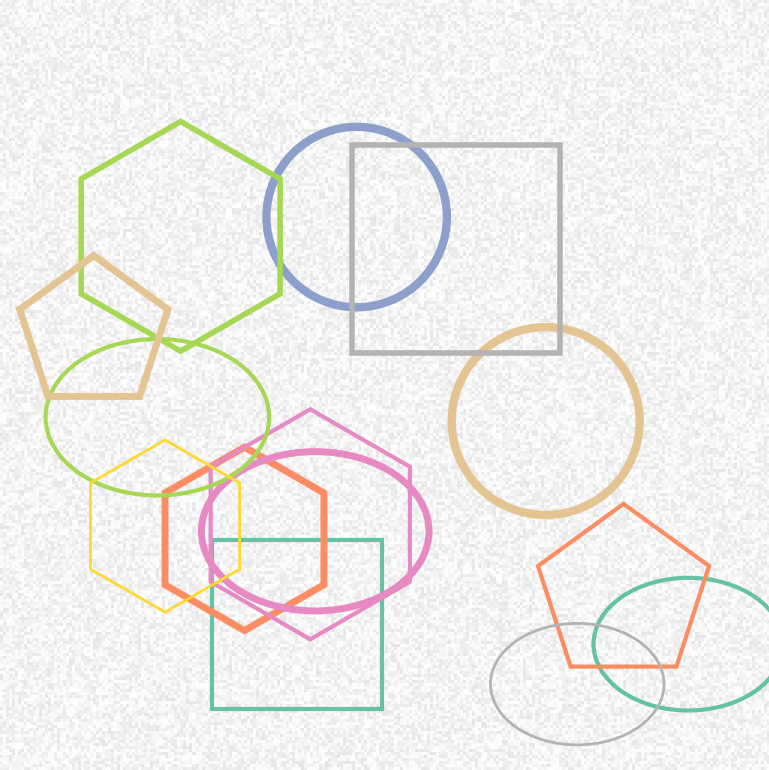[{"shape": "oval", "thickness": 1.5, "radius": 0.62, "center": [0.894, 0.163]}, {"shape": "square", "thickness": 1.5, "radius": 0.55, "center": [0.386, 0.189]}, {"shape": "pentagon", "thickness": 1.5, "radius": 0.58, "center": [0.81, 0.229]}, {"shape": "hexagon", "thickness": 2.5, "radius": 0.6, "center": [0.317, 0.3]}, {"shape": "circle", "thickness": 3, "radius": 0.59, "center": [0.463, 0.718]}, {"shape": "hexagon", "thickness": 1.5, "radius": 0.75, "center": [0.403, 0.319]}, {"shape": "oval", "thickness": 2.5, "radius": 0.74, "center": [0.409, 0.31]}, {"shape": "oval", "thickness": 1.5, "radius": 0.73, "center": [0.204, 0.458]}, {"shape": "hexagon", "thickness": 2, "radius": 0.75, "center": [0.235, 0.693]}, {"shape": "hexagon", "thickness": 1, "radius": 0.56, "center": [0.214, 0.317]}, {"shape": "circle", "thickness": 3, "radius": 0.61, "center": [0.709, 0.453]}, {"shape": "pentagon", "thickness": 2.5, "radius": 0.51, "center": [0.122, 0.567]}, {"shape": "oval", "thickness": 1, "radius": 0.56, "center": [0.75, 0.112]}, {"shape": "square", "thickness": 2, "radius": 0.68, "center": [0.592, 0.677]}]